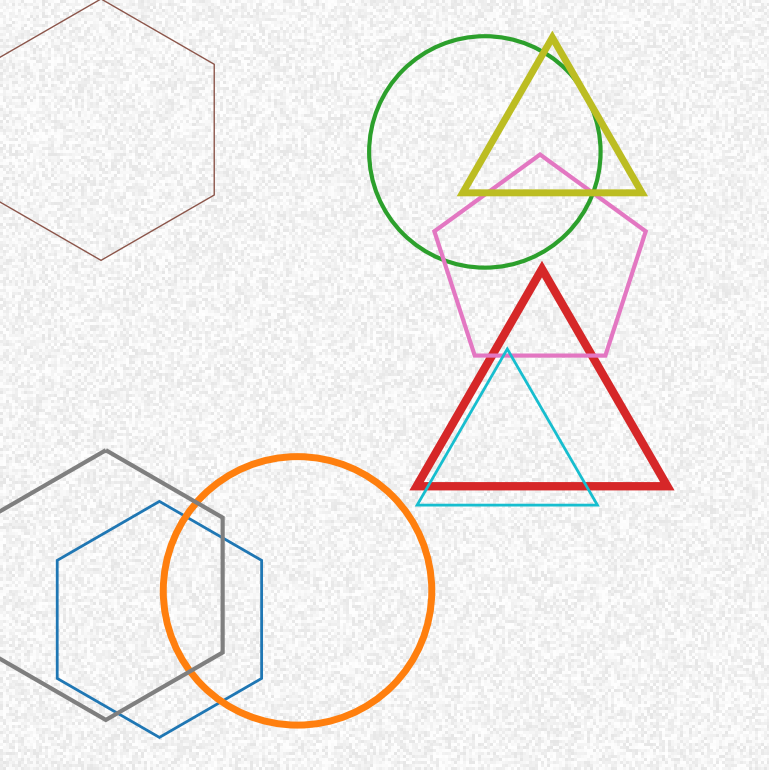[{"shape": "hexagon", "thickness": 1, "radius": 0.77, "center": [0.207, 0.196]}, {"shape": "circle", "thickness": 2.5, "radius": 0.87, "center": [0.386, 0.233]}, {"shape": "circle", "thickness": 1.5, "radius": 0.75, "center": [0.63, 0.803]}, {"shape": "triangle", "thickness": 3, "radius": 0.94, "center": [0.704, 0.463]}, {"shape": "hexagon", "thickness": 0.5, "radius": 0.85, "center": [0.131, 0.832]}, {"shape": "pentagon", "thickness": 1.5, "radius": 0.72, "center": [0.701, 0.655]}, {"shape": "hexagon", "thickness": 1.5, "radius": 0.88, "center": [0.137, 0.24]}, {"shape": "triangle", "thickness": 2.5, "radius": 0.67, "center": [0.717, 0.817]}, {"shape": "triangle", "thickness": 1, "radius": 0.68, "center": [0.659, 0.412]}]